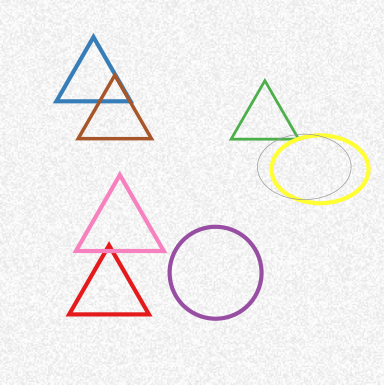[{"shape": "triangle", "thickness": 3, "radius": 0.6, "center": [0.283, 0.243]}, {"shape": "triangle", "thickness": 3, "radius": 0.56, "center": [0.243, 0.792]}, {"shape": "triangle", "thickness": 2, "radius": 0.51, "center": [0.688, 0.689]}, {"shape": "circle", "thickness": 3, "radius": 0.6, "center": [0.56, 0.292]}, {"shape": "oval", "thickness": 3, "radius": 0.63, "center": [0.831, 0.56]}, {"shape": "triangle", "thickness": 2.5, "radius": 0.55, "center": [0.298, 0.695]}, {"shape": "triangle", "thickness": 3, "radius": 0.66, "center": [0.311, 0.414]}, {"shape": "oval", "thickness": 0.5, "radius": 0.61, "center": [0.79, 0.566]}]